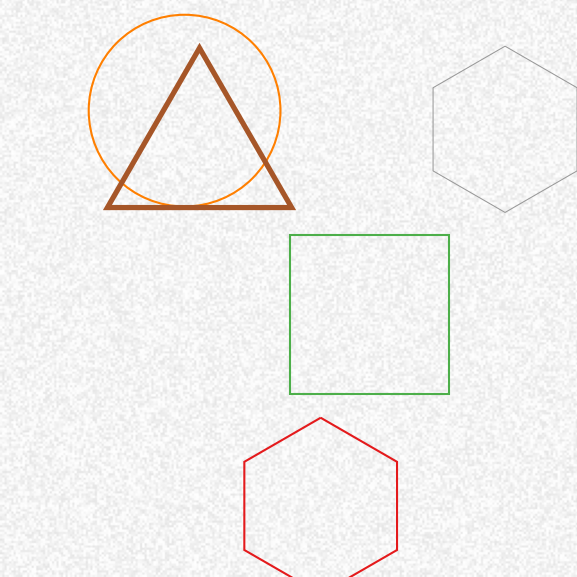[{"shape": "hexagon", "thickness": 1, "radius": 0.76, "center": [0.555, 0.123]}, {"shape": "square", "thickness": 1, "radius": 0.69, "center": [0.64, 0.454]}, {"shape": "circle", "thickness": 1, "radius": 0.83, "center": [0.32, 0.808]}, {"shape": "triangle", "thickness": 2.5, "radius": 0.92, "center": [0.345, 0.732]}, {"shape": "hexagon", "thickness": 0.5, "radius": 0.72, "center": [0.875, 0.775]}]